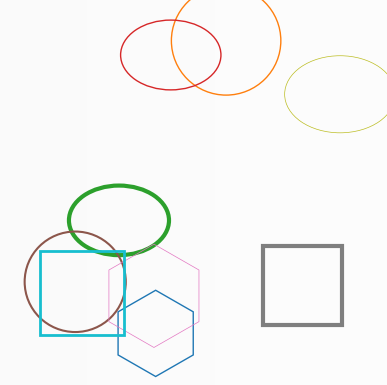[{"shape": "hexagon", "thickness": 1, "radius": 0.56, "center": [0.402, 0.134]}, {"shape": "circle", "thickness": 1, "radius": 0.71, "center": [0.584, 0.894]}, {"shape": "oval", "thickness": 3, "radius": 0.65, "center": [0.307, 0.428]}, {"shape": "oval", "thickness": 1, "radius": 0.65, "center": [0.441, 0.857]}, {"shape": "circle", "thickness": 1.5, "radius": 0.65, "center": [0.194, 0.268]}, {"shape": "hexagon", "thickness": 0.5, "radius": 0.67, "center": [0.397, 0.232]}, {"shape": "square", "thickness": 3, "radius": 0.51, "center": [0.781, 0.259]}, {"shape": "oval", "thickness": 0.5, "radius": 0.72, "center": [0.878, 0.755]}, {"shape": "square", "thickness": 2, "radius": 0.55, "center": [0.212, 0.24]}]